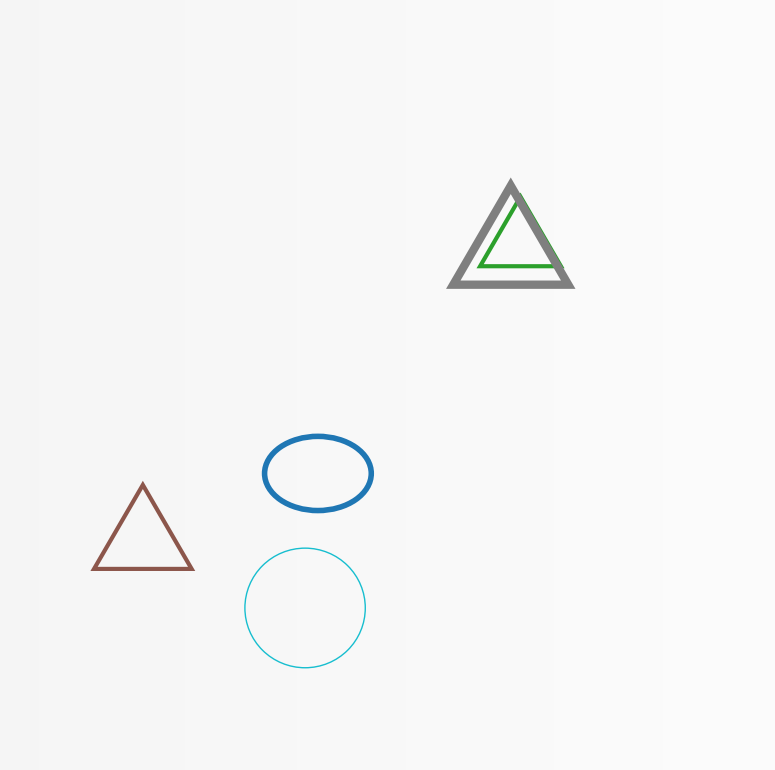[{"shape": "oval", "thickness": 2, "radius": 0.34, "center": [0.41, 0.385]}, {"shape": "triangle", "thickness": 1.5, "radius": 0.3, "center": [0.672, 0.684]}, {"shape": "triangle", "thickness": 1.5, "radius": 0.36, "center": [0.184, 0.298]}, {"shape": "triangle", "thickness": 3, "radius": 0.43, "center": [0.659, 0.673]}, {"shape": "circle", "thickness": 0.5, "radius": 0.39, "center": [0.394, 0.21]}]